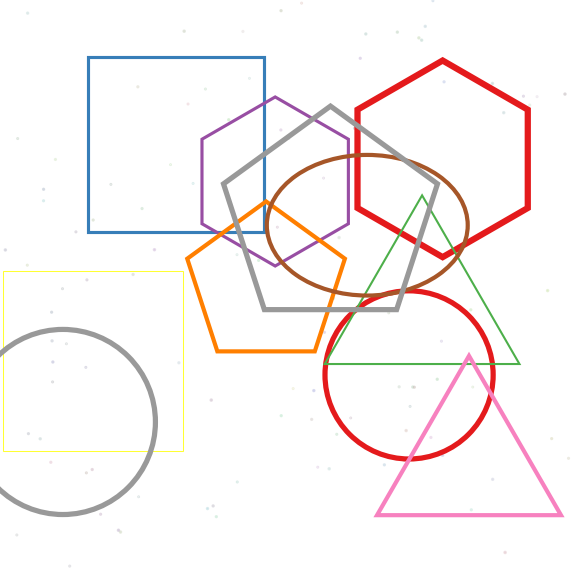[{"shape": "circle", "thickness": 2.5, "radius": 0.73, "center": [0.708, 0.35]}, {"shape": "hexagon", "thickness": 3, "radius": 0.85, "center": [0.766, 0.724]}, {"shape": "square", "thickness": 1.5, "radius": 0.76, "center": [0.305, 0.749]}, {"shape": "triangle", "thickness": 1, "radius": 0.97, "center": [0.731, 0.466]}, {"shape": "hexagon", "thickness": 1.5, "radius": 0.73, "center": [0.477, 0.685]}, {"shape": "pentagon", "thickness": 2, "radius": 0.72, "center": [0.461, 0.507]}, {"shape": "square", "thickness": 0.5, "radius": 0.78, "center": [0.161, 0.374]}, {"shape": "oval", "thickness": 2, "radius": 0.87, "center": [0.636, 0.609]}, {"shape": "triangle", "thickness": 2, "radius": 0.92, "center": [0.812, 0.199]}, {"shape": "pentagon", "thickness": 2.5, "radius": 0.97, "center": [0.572, 0.621]}, {"shape": "circle", "thickness": 2.5, "radius": 0.8, "center": [0.109, 0.268]}]